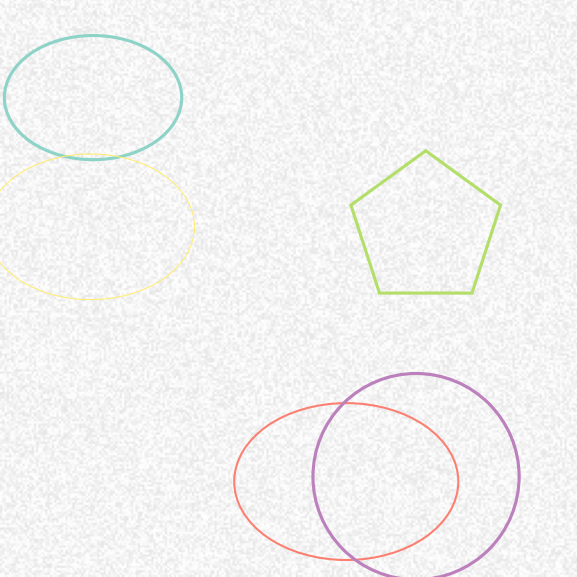[{"shape": "oval", "thickness": 1.5, "radius": 0.77, "center": [0.161, 0.83]}, {"shape": "oval", "thickness": 1, "radius": 0.97, "center": [0.6, 0.165]}, {"shape": "pentagon", "thickness": 1.5, "radius": 0.68, "center": [0.737, 0.602]}, {"shape": "circle", "thickness": 1.5, "radius": 0.89, "center": [0.72, 0.174]}, {"shape": "oval", "thickness": 0.5, "radius": 0.9, "center": [0.157, 0.606]}]